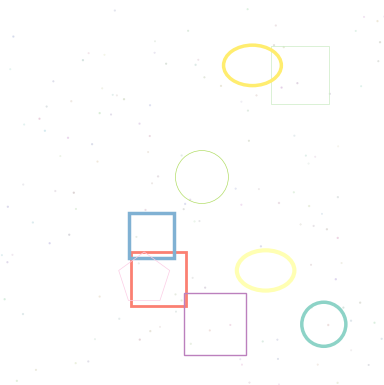[{"shape": "circle", "thickness": 2.5, "radius": 0.29, "center": [0.841, 0.158]}, {"shape": "oval", "thickness": 3, "radius": 0.37, "center": [0.69, 0.298]}, {"shape": "square", "thickness": 2, "radius": 0.35, "center": [0.412, 0.276]}, {"shape": "square", "thickness": 2.5, "radius": 0.29, "center": [0.393, 0.389]}, {"shape": "circle", "thickness": 0.5, "radius": 0.34, "center": [0.524, 0.54]}, {"shape": "pentagon", "thickness": 0.5, "radius": 0.35, "center": [0.375, 0.276]}, {"shape": "square", "thickness": 1, "radius": 0.4, "center": [0.558, 0.158]}, {"shape": "square", "thickness": 0.5, "radius": 0.37, "center": [0.779, 0.805]}, {"shape": "oval", "thickness": 2.5, "radius": 0.38, "center": [0.656, 0.83]}]